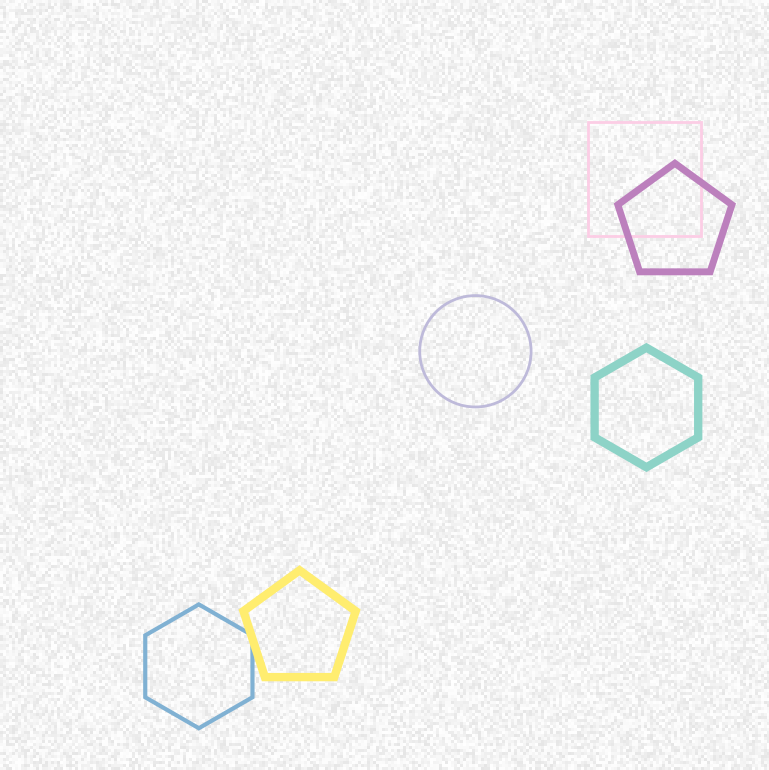[{"shape": "hexagon", "thickness": 3, "radius": 0.39, "center": [0.839, 0.471]}, {"shape": "circle", "thickness": 1, "radius": 0.36, "center": [0.617, 0.544]}, {"shape": "hexagon", "thickness": 1.5, "radius": 0.4, "center": [0.258, 0.135]}, {"shape": "square", "thickness": 1, "radius": 0.37, "center": [0.837, 0.768]}, {"shape": "pentagon", "thickness": 2.5, "radius": 0.39, "center": [0.876, 0.71]}, {"shape": "pentagon", "thickness": 3, "radius": 0.38, "center": [0.389, 0.183]}]